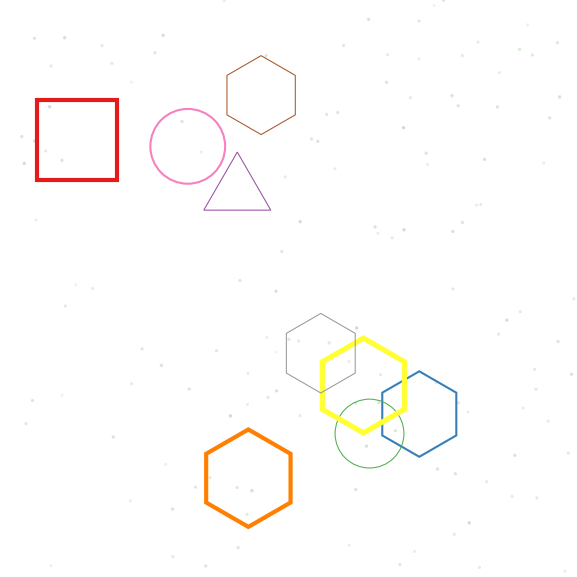[{"shape": "square", "thickness": 2, "radius": 0.35, "center": [0.133, 0.757]}, {"shape": "hexagon", "thickness": 1, "radius": 0.37, "center": [0.726, 0.282]}, {"shape": "circle", "thickness": 0.5, "radius": 0.3, "center": [0.64, 0.248]}, {"shape": "triangle", "thickness": 0.5, "radius": 0.34, "center": [0.411, 0.669]}, {"shape": "hexagon", "thickness": 2, "radius": 0.42, "center": [0.43, 0.171]}, {"shape": "hexagon", "thickness": 2.5, "radius": 0.41, "center": [0.629, 0.332]}, {"shape": "hexagon", "thickness": 0.5, "radius": 0.34, "center": [0.452, 0.834]}, {"shape": "circle", "thickness": 1, "radius": 0.32, "center": [0.325, 0.746]}, {"shape": "hexagon", "thickness": 0.5, "radius": 0.34, "center": [0.555, 0.388]}]